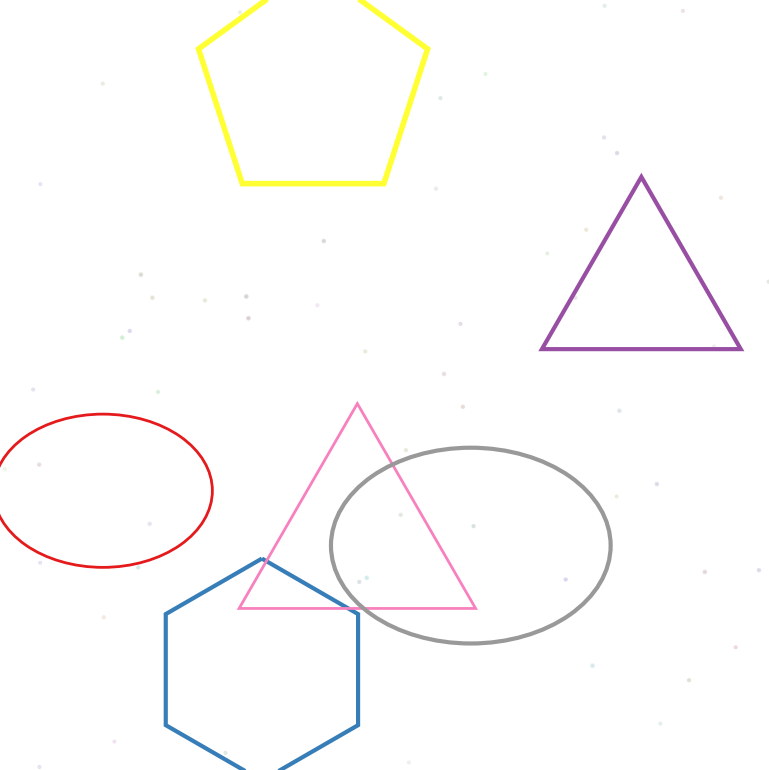[{"shape": "oval", "thickness": 1, "radius": 0.71, "center": [0.134, 0.363]}, {"shape": "hexagon", "thickness": 1.5, "radius": 0.72, "center": [0.34, 0.13]}, {"shape": "triangle", "thickness": 1.5, "radius": 0.75, "center": [0.833, 0.621]}, {"shape": "pentagon", "thickness": 2, "radius": 0.78, "center": [0.407, 0.888]}, {"shape": "triangle", "thickness": 1, "radius": 0.89, "center": [0.464, 0.298]}, {"shape": "oval", "thickness": 1.5, "radius": 0.91, "center": [0.611, 0.291]}]